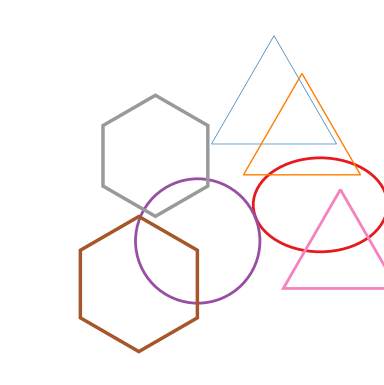[{"shape": "oval", "thickness": 2, "radius": 0.87, "center": [0.832, 0.468]}, {"shape": "triangle", "thickness": 0.5, "radius": 0.94, "center": [0.712, 0.72]}, {"shape": "circle", "thickness": 2, "radius": 0.81, "center": [0.514, 0.374]}, {"shape": "triangle", "thickness": 1, "radius": 0.88, "center": [0.784, 0.634]}, {"shape": "hexagon", "thickness": 2.5, "radius": 0.88, "center": [0.361, 0.262]}, {"shape": "triangle", "thickness": 2, "radius": 0.86, "center": [0.884, 0.336]}, {"shape": "hexagon", "thickness": 2.5, "radius": 0.79, "center": [0.404, 0.595]}]